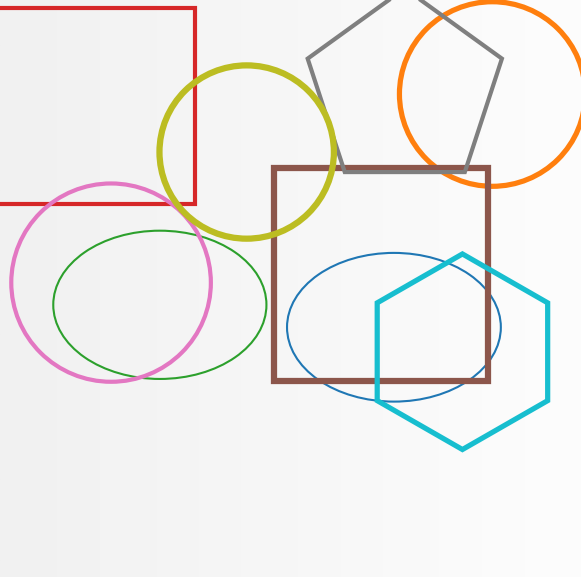[{"shape": "oval", "thickness": 1, "radius": 0.92, "center": [0.678, 0.432]}, {"shape": "circle", "thickness": 2.5, "radius": 0.8, "center": [0.847, 0.836]}, {"shape": "oval", "thickness": 1, "radius": 0.92, "center": [0.275, 0.471]}, {"shape": "square", "thickness": 2, "radius": 0.85, "center": [0.166, 0.815]}, {"shape": "square", "thickness": 3, "radius": 0.92, "center": [0.656, 0.524]}, {"shape": "circle", "thickness": 2, "radius": 0.86, "center": [0.191, 0.51]}, {"shape": "pentagon", "thickness": 2, "radius": 0.88, "center": [0.696, 0.843]}, {"shape": "circle", "thickness": 3, "radius": 0.75, "center": [0.424, 0.736]}, {"shape": "hexagon", "thickness": 2.5, "radius": 0.85, "center": [0.796, 0.39]}]